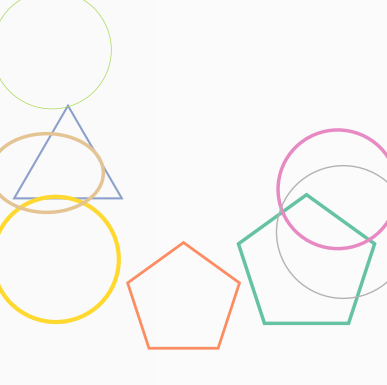[{"shape": "pentagon", "thickness": 2.5, "radius": 0.92, "center": [0.791, 0.31]}, {"shape": "pentagon", "thickness": 2, "radius": 0.76, "center": [0.474, 0.218]}, {"shape": "triangle", "thickness": 1.5, "radius": 0.8, "center": [0.175, 0.565]}, {"shape": "circle", "thickness": 2.5, "radius": 0.77, "center": [0.872, 0.508]}, {"shape": "circle", "thickness": 0.5, "radius": 0.77, "center": [0.134, 0.87]}, {"shape": "circle", "thickness": 3, "radius": 0.81, "center": [0.144, 0.326]}, {"shape": "oval", "thickness": 2.5, "radius": 0.73, "center": [0.121, 0.551]}, {"shape": "circle", "thickness": 1, "radius": 0.86, "center": [0.886, 0.397]}]